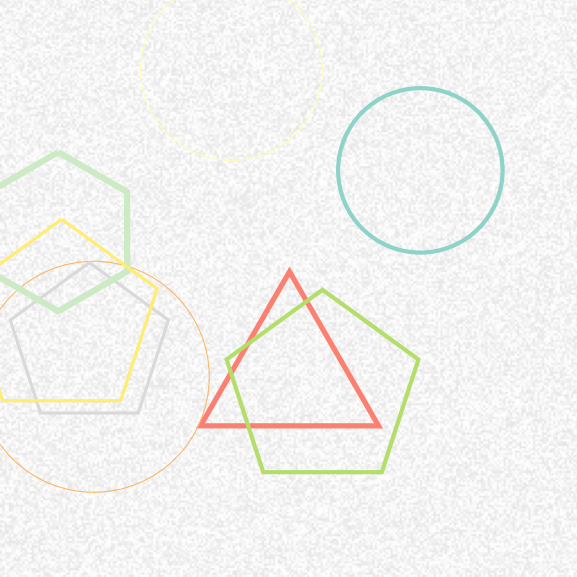[{"shape": "circle", "thickness": 2, "radius": 0.71, "center": [0.728, 0.704]}, {"shape": "circle", "thickness": 0.5, "radius": 0.79, "center": [0.401, 0.879]}, {"shape": "triangle", "thickness": 2.5, "radius": 0.89, "center": [0.501, 0.351]}, {"shape": "circle", "thickness": 0.5, "radius": 1.0, "center": [0.162, 0.347]}, {"shape": "pentagon", "thickness": 2, "radius": 0.87, "center": [0.558, 0.323]}, {"shape": "pentagon", "thickness": 1.5, "radius": 0.72, "center": [0.155, 0.4]}, {"shape": "hexagon", "thickness": 3, "radius": 0.69, "center": [0.101, 0.598]}, {"shape": "pentagon", "thickness": 1.5, "radius": 0.87, "center": [0.107, 0.446]}]